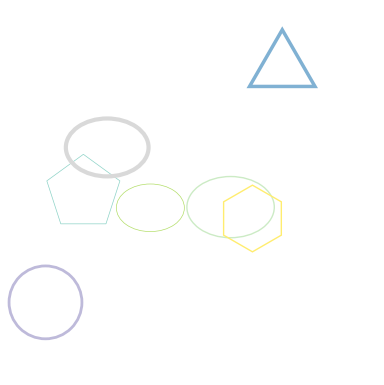[{"shape": "pentagon", "thickness": 0.5, "radius": 0.5, "center": [0.217, 0.499]}, {"shape": "circle", "thickness": 2, "radius": 0.47, "center": [0.118, 0.215]}, {"shape": "triangle", "thickness": 2.5, "radius": 0.49, "center": [0.733, 0.825]}, {"shape": "oval", "thickness": 0.5, "radius": 0.44, "center": [0.391, 0.46]}, {"shape": "oval", "thickness": 3, "radius": 0.54, "center": [0.278, 0.617]}, {"shape": "oval", "thickness": 1, "radius": 0.57, "center": [0.599, 0.462]}, {"shape": "hexagon", "thickness": 1, "radius": 0.43, "center": [0.656, 0.432]}]